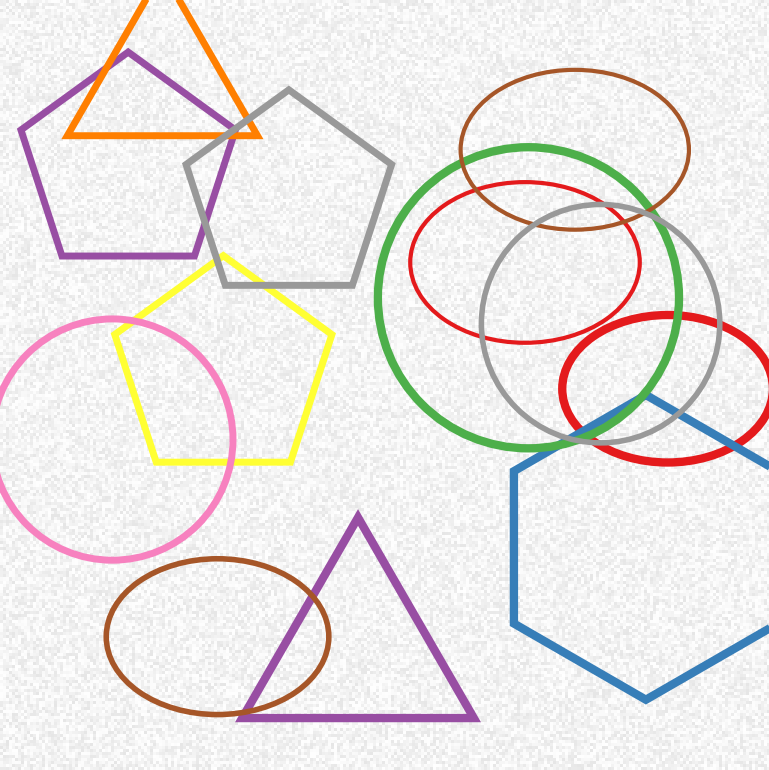[{"shape": "oval", "thickness": 1.5, "radius": 0.75, "center": [0.682, 0.659]}, {"shape": "oval", "thickness": 3, "radius": 0.68, "center": [0.867, 0.495]}, {"shape": "hexagon", "thickness": 3, "radius": 0.99, "center": [0.839, 0.289]}, {"shape": "circle", "thickness": 3, "radius": 0.98, "center": [0.686, 0.613]}, {"shape": "pentagon", "thickness": 2.5, "radius": 0.73, "center": [0.166, 0.786]}, {"shape": "triangle", "thickness": 3, "radius": 0.87, "center": [0.465, 0.154]}, {"shape": "triangle", "thickness": 2.5, "radius": 0.71, "center": [0.211, 0.895]}, {"shape": "pentagon", "thickness": 2.5, "radius": 0.74, "center": [0.29, 0.52]}, {"shape": "oval", "thickness": 1.5, "radius": 0.74, "center": [0.746, 0.806]}, {"shape": "oval", "thickness": 2, "radius": 0.72, "center": [0.283, 0.173]}, {"shape": "circle", "thickness": 2.5, "radius": 0.78, "center": [0.146, 0.429]}, {"shape": "pentagon", "thickness": 2.5, "radius": 0.7, "center": [0.375, 0.743]}, {"shape": "circle", "thickness": 2, "radius": 0.77, "center": [0.78, 0.58]}]